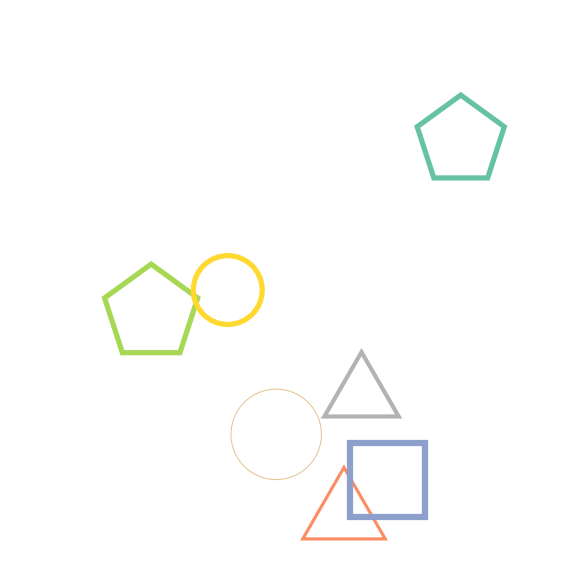[{"shape": "pentagon", "thickness": 2.5, "radius": 0.4, "center": [0.798, 0.755]}, {"shape": "triangle", "thickness": 1.5, "radius": 0.41, "center": [0.596, 0.107]}, {"shape": "square", "thickness": 3, "radius": 0.32, "center": [0.671, 0.168]}, {"shape": "pentagon", "thickness": 2.5, "radius": 0.42, "center": [0.262, 0.457]}, {"shape": "circle", "thickness": 2.5, "radius": 0.3, "center": [0.394, 0.497]}, {"shape": "circle", "thickness": 0.5, "radius": 0.39, "center": [0.478, 0.247]}, {"shape": "triangle", "thickness": 2, "radius": 0.37, "center": [0.626, 0.315]}]